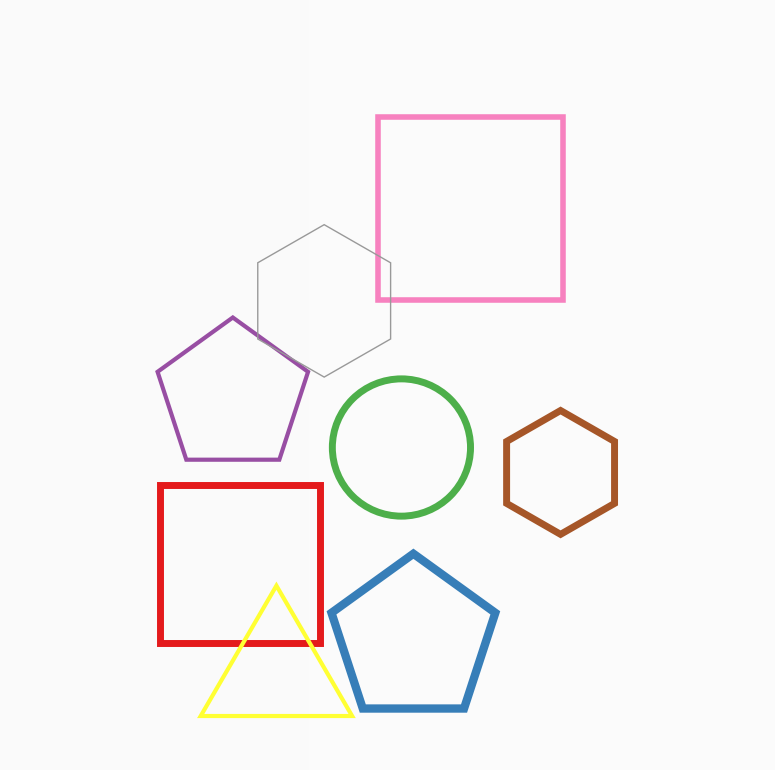[{"shape": "square", "thickness": 2.5, "radius": 0.51, "center": [0.31, 0.268]}, {"shape": "pentagon", "thickness": 3, "radius": 0.56, "center": [0.533, 0.17]}, {"shape": "circle", "thickness": 2.5, "radius": 0.45, "center": [0.518, 0.419]}, {"shape": "pentagon", "thickness": 1.5, "radius": 0.51, "center": [0.3, 0.486]}, {"shape": "triangle", "thickness": 1.5, "radius": 0.56, "center": [0.357, 0.127]}, {"shape": "hexagon", "thickness": 2.5, "radius": 0.4, "center": [0.723, 0.386]}, {"shape": "square", "thickness": 2, "radius": 0.59, "center": [0.607, 0.729]}, {"shape": "hexagon", "thickness": 0.5, "radius": 0.49, "center": [0.418, 0.609]}]